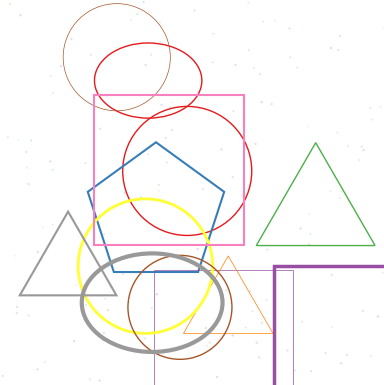[{"shape": "oval", "thickness": 1, "radius": 0.7, "center": [0.385, 0.791]}, {"shape": "circle", "thickness": 1, "radius": 0.84, "center": [0.486, 0.556]}, {"shape": "pentagon", "thickness": 1.5, "radius": 0.93, "center": [0.405, 0.444]}, {"shape": "triangle", "thickness": 1, "radius": 0.89, "center": [0.82, 0.451]}, {"shape": "square", "thickness": 0.5, "radius": 0.9, "center": [0.58, 0.119]}, {"shape": "square", "thickness": 2.5, "radius": 0.83, "center": [0.877, 0.143]}, {"shape": "triangle", "thickness": 0.5, "radius": 0.67, "center": [0.593, 0.201]}, {"shape": "circle", "thickness": 2, "radius": 0.87, "center": [0.378, 0.309]}, {"shape": "circle", "thickness": 0.5, "radius": 0.7, "center": [0.303, 0.851]}, {"shape": "circle", "thickness": 1, "radius": 0.68, "center": [0.467, 0.202]}, {"shape": "square", "thickness": 1.5, "radius": 0.98, "center": [0.439, 0.559]}, {"shape": "triangle", "thickness": 1.5, "radius": 0.72, "center": [0.177, 0.305]}, {"shape": "oval", "thickness": 3, "radius": 0.91, "center": [0.395, 0.214]}]